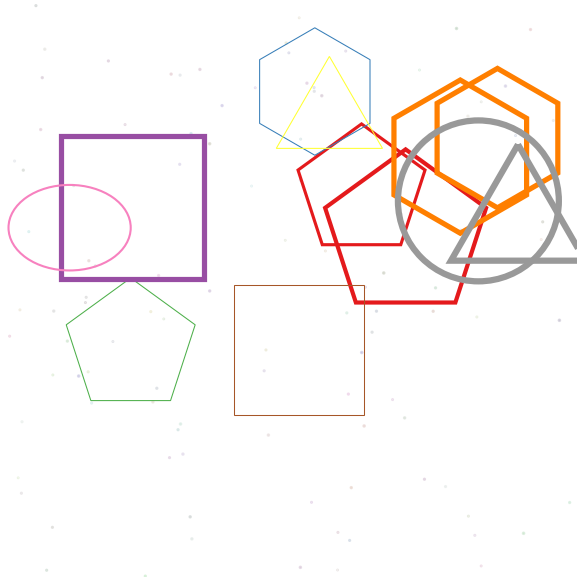[{"shape": "pentagon", "thickness": 1.5, "radius": 0.58, "center": [0.626, 0.669]}, {"shape": "pentagon", "thickness": 2, "radius": 0.73, "center": [0.702, 0.594]}, {"shape": "hexagon", "thickness": 0.5, "radius": 0.55, "center": [0.545, 0.841]}, {"shape": "pentagon", "thickness": 0.5, "radius": 0.59, "center": [0.226, 0.4]}, {"shape": "square", "thickness": 2.5, "radius": 0.62, "center": [0.23, 0.64]}, {"shape": "hexagon", "thickness": 2.5, "radius": 0.6, "center": [0.861, 0.76]}, {"shape": "hexagon", "thickness": 2.5, "radius": 0.66, "center": [0.797, 0.728]}, {"shape": "triangle", "thickness": 0.5, "radius": 0.53, "center": [0.57, 0.795]}, {"shape": "square", "thickness": 0.5, "radius": 0.56, "center": [0.517, 0.393]}, {"shape": "oval", "thickness": 1, "radius": 0.53, "center": [0.121, 0.605]}, {"shape": "triangle", "thickness": 3, "radius": 0.67, "center": [0.897, 0.615]}, {"shape": "circle", "thickness": 3, "radius": 0.7, "center": [0.828, 0.651]}]